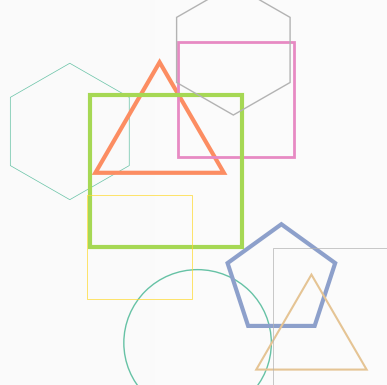[{"shape": "circle", "thickness": 1, "radius": 0.95, "center": [0.51, 0.109]}, {"shape": "hexagon", "thickness": 0.5, "radius": 0.89, "center": [0.18, 0.659]}, {"shape": "triangle", "thickness": 3, "radius": 0.96, "center": [0.412, 0.647]}, {"shape": "pentagon", "thickness": 3, "radius": 0.73, "center": [0.726, 0.272]}, {"shape": "square", "thickness": 2, "radius": 0.75, "center": [0.609, 0.741]}, {"shape": "square", "thickness": 3, "radius": 0.98, "center": [0.428, 0.556]}, {"shape": "square", "thickness": 0.5, "radius": 0.68, "center": [0.361, 0.359]}, {"shape": "triangle", "thickness": 1.5, "radius": 0.82, "center": [0.804, 0.122]}, {"shape": "hexagon", "thickness": 1, "radius": 0.85, "center": [0.602, 0.87]}, {"shape": "square", "thickness": 0.5, "radius": 0.92, "center": [0.888, 0.172]}]